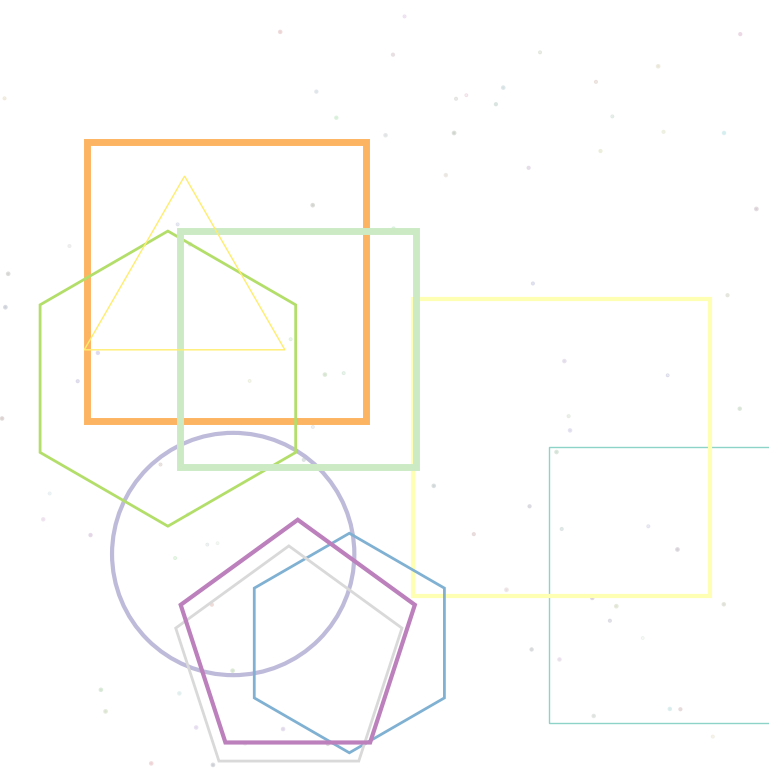[{"shape": "square", "thickness": 0.5, "radius": 0.89, "center": [0.892, 0.24]}, {"shape": "square", "thickness": 1.5, "radius": 0.96, "center": [0.729, 0.419]}, {"shape": "circle", "thickness": 1.5, "radius": 0.79, "center": [0.303, 0.281]}, {"shape": "hexagon", "thickness": 1, "radius": 0.71, "center": [0.454, 0.165]}, {"shape": "square", "thickness": 2.5, "radius": 0.9, "center": [0.294, 0.635]}, {"shape": "hexagon", "thickness": 1, "radius": 0.96, "center": [0.218, 0.508]}, {"shape": "pentagon", "thickness": 1, "radius": 0.77, "center": [0.375, 0.137]}, {"shape": "pentagon", "thickness": 1.5, "radius": 0.8, "center": [0.387, 0.165]}, {"shape": "square", "thickness": 2.5, "radius": 0.77, "center": [0.387, 0.547]}, {"shape": "triangle", "thickness": 0.5, "radius": 0.75, "center": [0.24, 0.621]}]